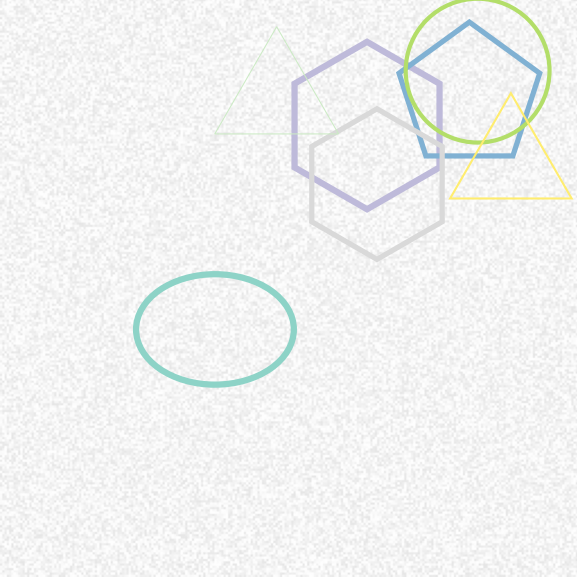[{"shape": "oval", "thickness": 3, "radius": 0.68, "center": [0.372, 0.429]}, {"shape": "hexagon", "thickness": 3, "radius": 0.72, "center": [0.636, 0.782]}, {"shape": "pentagon", "thickness": 2.5, "radius": 0.64, "center": [0.813, 0.833]}, {"shape": "circle", "thickness": 2, "radius": 0.62, "center": [0.827, 0.877]}, {"shape": "hexagon", "thickness": 2.5, "radius": 0.65, "center": [0.653, 0.68]}, {"shape": "triangle", "thickness": 0.5, "radius": 0.62, "center": [0.479, 0.829]}, {"shape": "triangle", "thickness": 1, "radius": 0.61, "center": [0.885, 0.716]}]